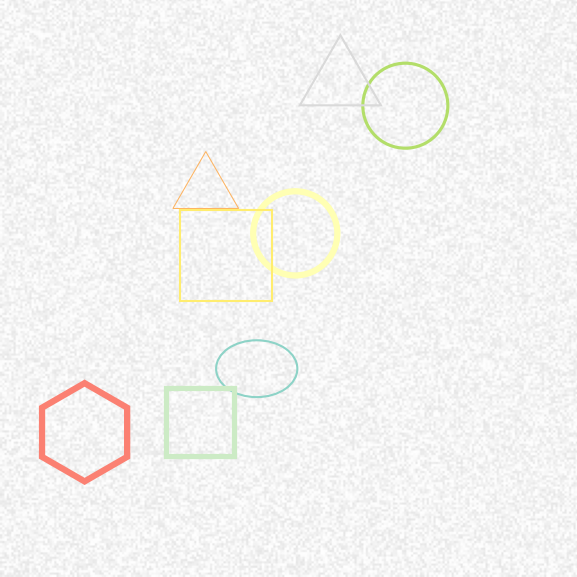[{"shape": "oval", "thickness": 1, "radius": 0.35, "center": [0.445, 0.361]}, {"shape": "circle", "thickness": 3, "radius": 0.36, "center": [0.511, 0.595]}, {"shape": "hexagon", "thickness": 3, "radius": 0.43, "center": [0.146, 0.251]}, {"shape": "triangle", "thickness": 0.5, "radius": 0.33, "center": [0.356, 0.671]}, {"shape": "circle", "thickness": 1.5, "radius": 0.37, "center": [0.702, 0.816]}, {"shape": "triangle", "thickness": 1, "radius": 0.41, "center": [0.589, 0.857]}, {"shape": "square", "thickness": 2.5, "radius": 0.29, "center": [0.347, 0.269]}, {"shape": "square", "thickness": 1, "radius": 0.39, "center": [0.391, 0.557]}]